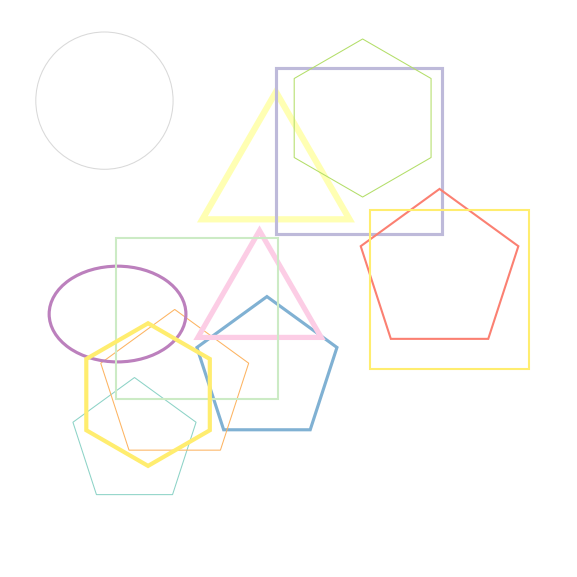[{"shape": "pentagon", "thickness": 0.5, "radius": 0.56, "center": [0.233, 0.233]}, {"shape": "triangle", "thickness": 3, "radius": 0.74, "center": [0.478, 0.693]}, {"shape": "square", "thickness": 1.5, "radius": 0.72, "center": [0.622, 0.738]}, {"shape": "pentagon", "thickness": 1, "radius": 0.72, "center": [0.761, 0.528]}, {"shape": "pentagon", "thickness": 1.5, "radius": 0.64, "center": [0.462, 0.358]}, {"shape": "pentagon", "thickness": 0.5, "radius": 0.67, "center": [0.303, 0.329]}, {"shape": "hexagon", "thickness": 0.5, "radius": 0.68, "center": [0.628, 0.795]}, {"shape": "triangle", "thickness": 2.5, "radius": 0.62, "center": [0.449, 0.477]}, {"shape": "circle", "thickness": 0.5, "radius": 0.59, "center": [0.181, 0.825]}, {"shape": "oval", "thickness": 1.5, "radius": 0.59, "center": [0.204, 0.455]}, {"shape": "square", "thickness": 1, "radius": 0.7, "center": [0.341, 0.448]}, {"shape": "hexagon", "thickness": 2, "radius": 0.62, "center": [0.256, 0.316]}, {"shape": "square", "thickness": 1, "radius": 0.69, "center": [0.779, 0.498]}]